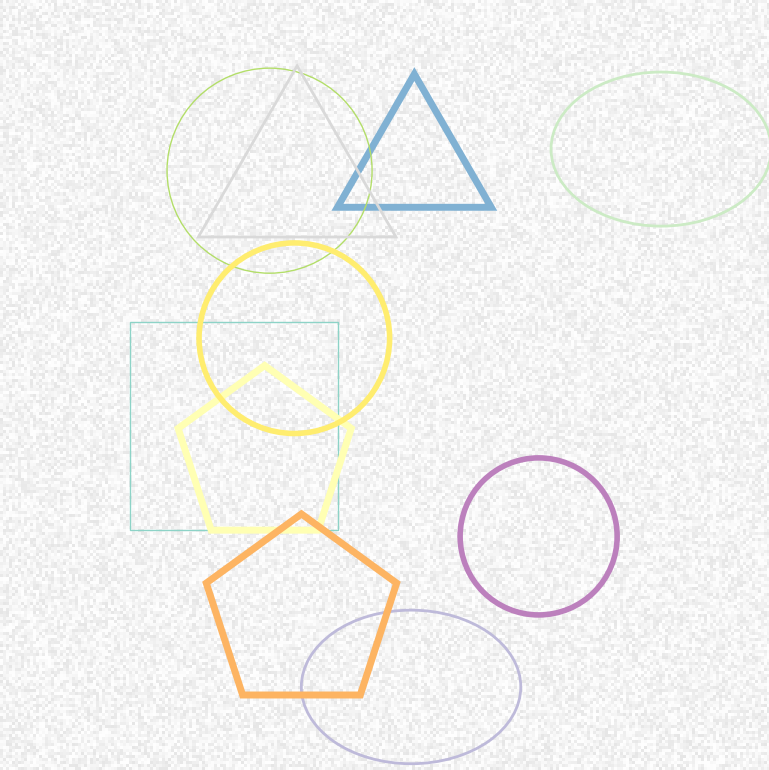[{"shape": "square", "thickness": 0.5, "radius": 0.68, "center": [0.304, 0.447]}, {"shape": "pentagon", "thickness": 2.5, "radius": 0.59, "center": [0.344, 0.407]}, {"shape": "oval", "thickness": 1, "radius": 0.71, "center": [0.534, 0.108]}, {"shape": "triangle", "thickness": 2.5, "radius": 0.58, "center": [0.538, 0.788]}, {"shape": "pentagon", "thickness": 2.5, "radius": 0.65, "center": [0.391, 0.203]}, {"shape": "circle", "thickness": 0.5, "radius": 0.67, "center": [0.35, 0.778]}, {"shape": "triangle", "thickness": 1, "radius": 0.74, "center": [0.386, 0.766]}, {"shape": "circle", "thickness": 2, "radius": 0.51, "center": [0.7, 0.303]}, {"shape": "oval", "thickness": 1, "radius": 0.71, "center": [0.859, 0.806]}, {"shape": "circle", "thickness": 2, "radius": 0.62, "center": [0.382, 0.561]}]